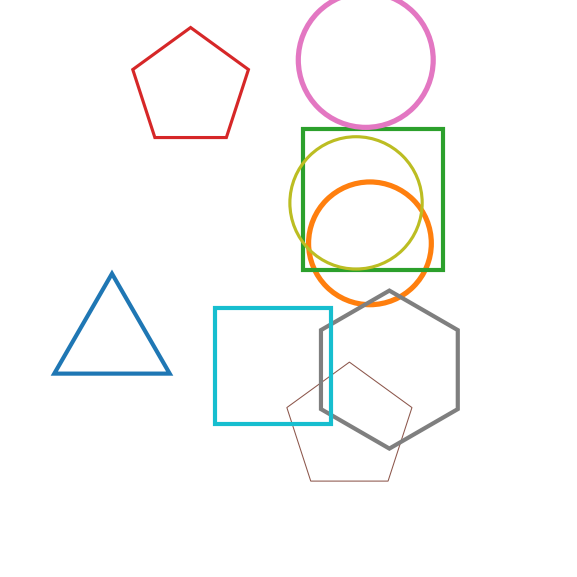[{"shape": "triangle", "thickness": 2, "radius": 0.58, "center": [0.194, 0.41]}, {"shape": "circle", "thickness": 2.5, "radius": 0.53, "center": [0.641, 0.578]}, {"shape": "square", "thickness": 2, "radius": 0.61, "center": [0.646, 0.653]}, {"shape": "pentagon", "thickness": 1.5, "radius": 0.53, "center": [0.33, 0.846]}, {"shape": "pentagon", "thickness": 0.5, "radius": 0.57, "center": [0.605, 0.258]}, {"shape": "circle", "thickness": 2.5, "radius": 0.58, "center": [0.633, 0.895]}, {"shape": "hexagon", "thickness": 2, "radius": 0.68, "center": [0.674, 0.359]}, {"shape": "circle", "thickness": 1.5, "radius": 0.57, "center": [0.617, 0.648]}, {"shape": "square", "thickness": 2, "radius": 0.5, "center": [0.473, 0.365]}]